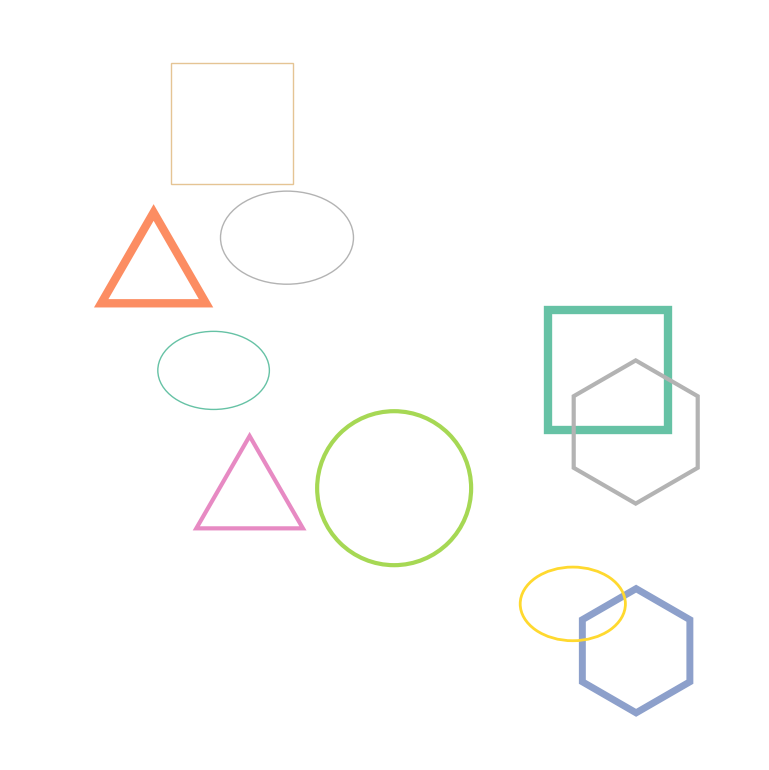[{"shape": "square", "thickness": 3, "radius": 0.39, "center": [0.789, 0.519]}, {"shape": "oval", "thickness": 0.5, "radius": 0.36, "center": [0.277, 0.519]}, {"shape": "triangle", "thickness": 3, "radius": 0.39, "center": [0.2, 0.645]}, {"shape": "hexagon", "thickness": 2.5, "radius": 0.4, "center": [0.826, 0.155]}, {"shape": "triangle", "thickness": 1.5, "radius": 0.4, "center": [0.324, 0.354]}, {"shape": "circle", "thickness": 1.5, "radius": 0.5, "center": [0.512, 0.366]}, {"shape": "oval", "thickness": 1, "radius": 0.34, "center": [0.744, 0.216]}, {"shape": "square", "thickness": 0.5, "radius": 0.39, "center": [0.301, 0.84]}, {"shape": "hexagon", "thickness": 1.5, "radius": 0.46, "center": [0.826, 0.439]}, {"shape": "oval", "thickness": 0.5, "radius": 0.43, "center": [0.373, 0.691]}]